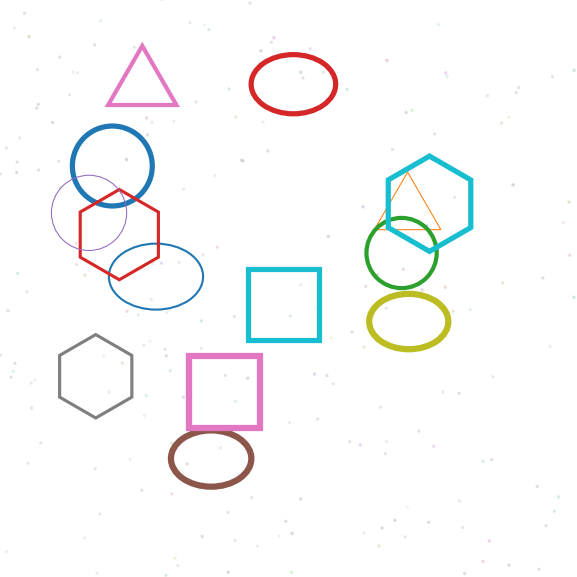[{"shape": "circle", "thickness": 2.5, "radius": 0.35, "center": [0.195, 0.712]}, {"shape": "oval", "thickness": 1, "radius": 0.41, "center": [0.27, 0.52]}, {"shape": "triangle", "thickness": 0.5, "radius": 0.33, "center": [0.706, 0.635]}, {"shape": "circle", "thickness": 2, "radius": 0.3, "center": [0.695, 0.561]}, {"shape": "hexagon", "thickness": 1.5, "radius": 0.39, "center": [0.207, 0.593]}, {"shape": "oval", "thickness": 2.5, "radius": 0.37, "center": [0.508, 0.853]}, {"shape": "circle", "thickness": 0.5, "radius": 0.33, "center": [0.154, 0.631]}, {"shape": "oval", "thickness": 3, "radius": 0.35, "center": [0.366, 0.205]}, {"shape": "square", "thickness": 3, "radius": 0.31, "center": [0.389, 0.32]}, {"shape": "triangle", "thickness": 2, "radius": 0.34, "center": [0.246, 0.851]}, {"shape": "hexagon", "thickness": 1.5, "radius": 0.36, "center": [0.166, 0.348]}, {"shape": "oval", "thickness": 3, "radius": 0.34, "center": [0.708, 0.442]}, {"shape": "hexagon", "thickness": 2.5, "radius": 0.41, "center": [0.744, 0.646]}, {"shape": "square", "thickness": 2.5, "radius": 0.31, "center": [0.491, 0.472]}]